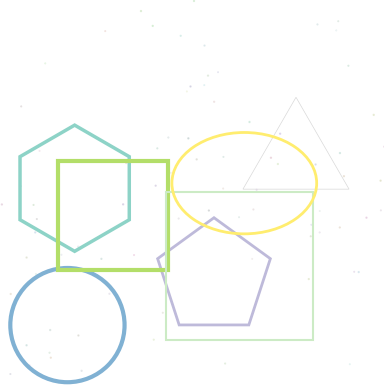[{"shape": "hexagon", "thickness": 2.5, "radius": 0.82, "center": [0.194, 0.511]}, {"shape": "pentagon", "thickness": 2, "radius": 0.77, "center": [0.556, 0.281]}, {"shape": "circle", "thickness": 3, "radius": 0.74, "center": [0.175, 0.156]}, {"shape": "square", "thickness": 3, "radius": 0.71, "center": [0.293, 0.441]}, {"shape": "triangle", "thickness": 0.5, "radius": 0.8, "center": [0.769, 0.588]}, {"shape": "square", "thickness": 1.5, "radius": 0.96, "center": [0.621, 0.309]}, {"shape": "oval", "thickness": 2, "radius": 0.94, "center": [0.635, 0.524]}]